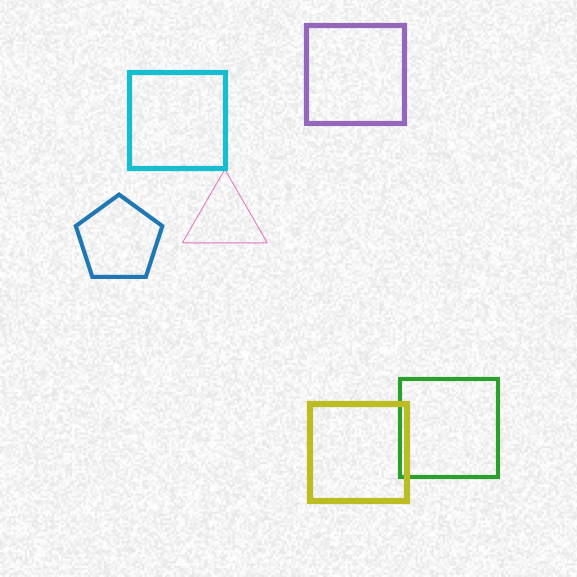[{"shape": "pentagon", "thickness": 2, "radius": 0.39, "center": [0.206, 0.583]}, {"shape": "square", "thickness": 2, "radius": 0.42, "center": [0.777, 0.258]}, {"shape": "square", "thickness": 2.5, "radius": 0.42, "center": [0.614, 0.871]}, {"shape": "triangle", "thickness": 0.5, "radius": 0.42, "center": [0.389, 0.621]}, {"shape": "square", "thickness": 3, "radius": 0.42, "center": [0.621, 0.215]}, {"shape": "square", "thickness": 2.5, "radius": 0.42, "center": [0.306, 0.792]}]